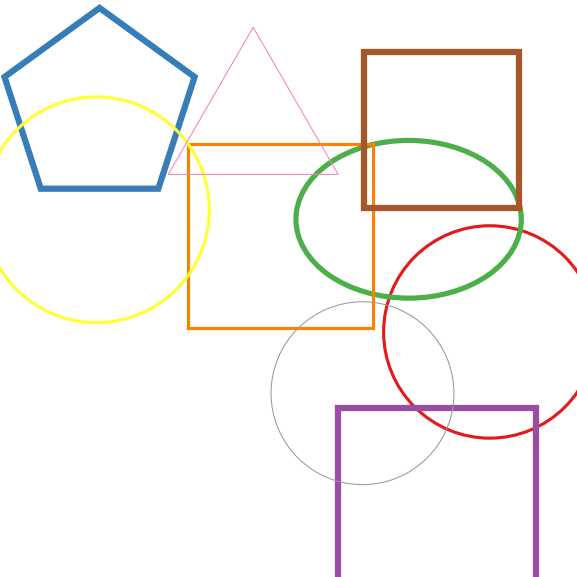[{"shape": "circle", "thickness": 1.5, "radius": 0.92, "center": [0.848, 0.424]}, {"shape": "pentagon", "thickness": 3, "radius": 0.87, "center": [0.172, 0.812]}, {"shape": "oval", "thickness": 2.5, "radius": 0.98, "center": [0.708, 0.619]}, {"shape": "square", "thickness": 3, "radius": 0.86, "center": [0.756, 0.121]}, {"shape": "square", "thickness": 1.5, "radius": 0.8, "center": [0.486, 0.591]}, {"shape": "circle", "thickness": 1.5, "radius": 0.98, "center": [0.167, 0.636]}, {"shape": "square", "thickness": 3, "radius": 0.67, "center": [0.764, 0.774]}, {"shape": "triangle", "thickness": 0.5, "radius": 0.85, "center": [0.438, 0.782]}, {"shape": "circle", "thickness": 0.5, "radius": 0.79, "center": [0.628, 0.318]}]